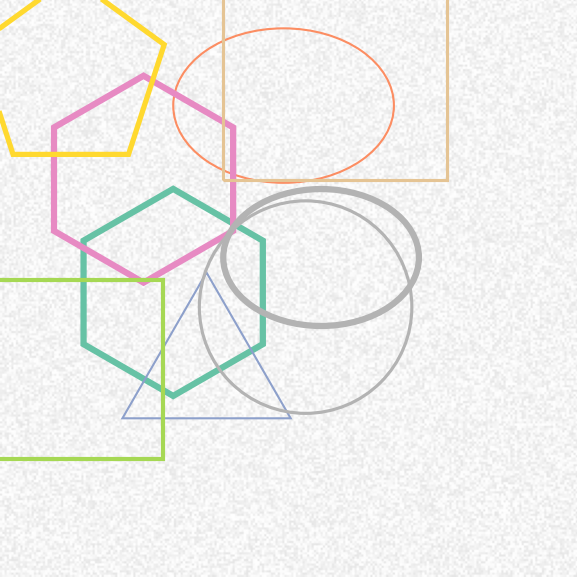[{"shape": "hexagon", "thickness": 3, "radius": 0.9, "center": [0.3, 0.493]}, {"shape": "oval", "thickness": 1, "radius": 0.96, "center": [0.491, 0.816]}, {"shape": "triangle", "thickness": 1, "radius": 0.84, "center": [0.358, 0.359]}, {"shape": "hexagon", "thickness": 3, "radius": 0.9, "center": [0.249, 0.689]}, {"shape": "square", "thickness": 2, "radius": 0.78, "center": [0.127, 0.359]}, {"shape": "pentagon", "thickness": 2.5, "radius": 0.85, "center": [0.123, 0.869]}, {"shape": "square", "thickness": 1.5, "radius": 0.97, "center": [0.58, 0.882]}, {"shape": "oval", "thickness": 3, "radius": 0.85, "center": [0.556, 0.553]}, {"shape": "circle", "thickness": 1.5, "radius": 0.92, "center": [0.529, 0.467]}]